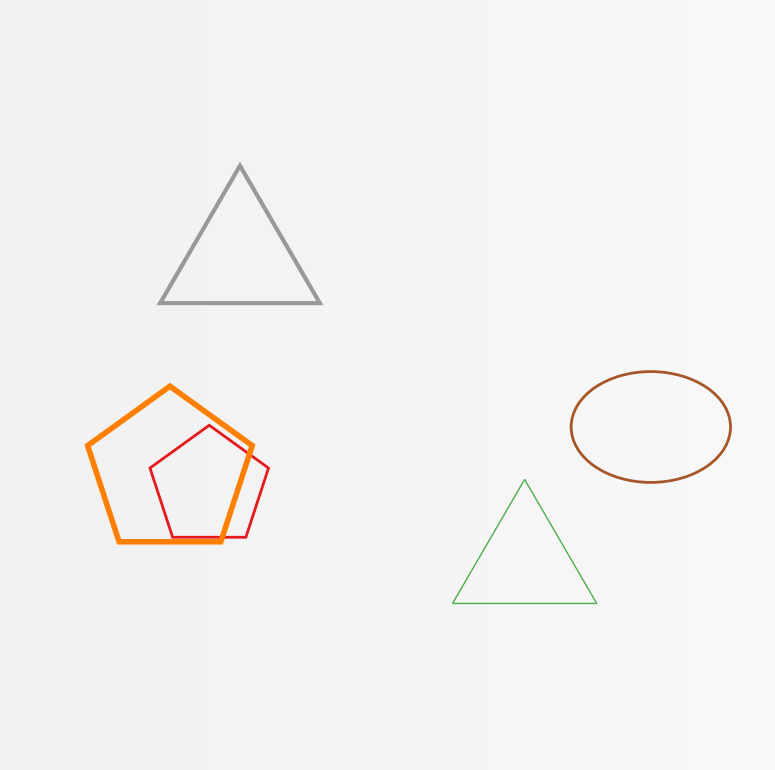[{"shape": "pentagon", "thickness": 1, "radius": 0.4, "center": [0.27, 0.367]}, {"shape": "triangle", "thickness": 0.5, "radius": 0.54, "center": [0.677, 0.27]}, {"shape": "pentagon", "thickness": 2, "radius": 0.56, "center": [0.219, 0.387]}, {"shape": "oval", "thickness": 1, "radius": 0.51, "center": [0.84, 0.445]}, {"shape": "triangle", "thickness": 1.5, "radius": 0.59, "center": [0.31, 0.666]}]